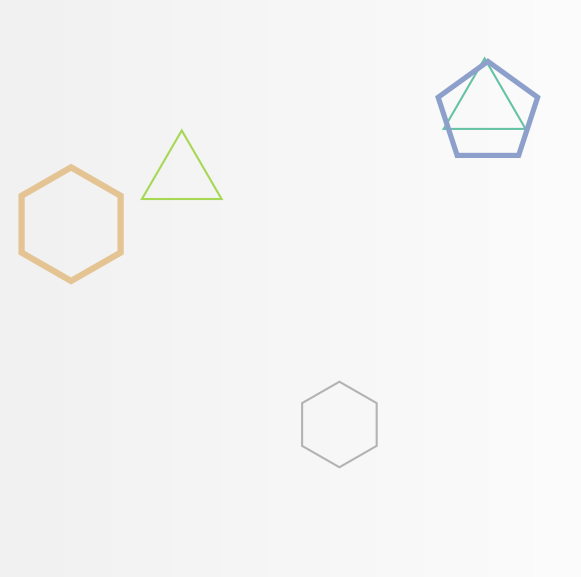[{"shape": "triangle", "thickness": 1, "radius": 0.41, "center": [0.834, 0.817]}, {"shape": "pentagon", "thickness": 2.5, "radius": 0.45, "center": [0.839, 0.803]}, {"shape": "triangle", "thickness": 1, "radius": 0.4, "center": [0.313, 0.694]}, {"shape": "hexagon", "thickness": 3, "radius": 0.49, "center": [0.122, 0.611]}, {"shape": "hexagon", "thickness": 1, "radius": 0.37, "center": [0.584, 0.264]}]